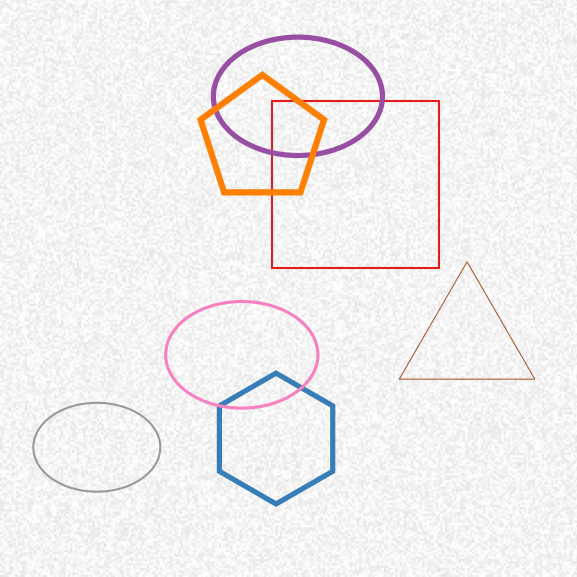[{"shape": "square", "thickness": 1, "radius": 0.72, "center": [0.615, 0.68]}, {"shape": "hexagon", "thickness": 2.5, "radius": 0.57, "center": [0.478, 0.24]}, {"shape": "oval", "thickness": 2.5, "radius": 0.73, "center": [0.516, 0.832]}, {"shape": "pentagon", "thickness": 3, "radius": 0.56, "center": [0.454, 0.757]}, {"shape": "triangle", "thickness": 0.5, "radius": 0.68, "center": [0.809, 0.41]}, {"shape": "oval", "thickness": 1.5, "radius": 0.66, "center": [0.419, 0.385]}, {"shape": "oval", "thickness": 1, "radius": 0.55, "center": [0.168, 0.225]}]